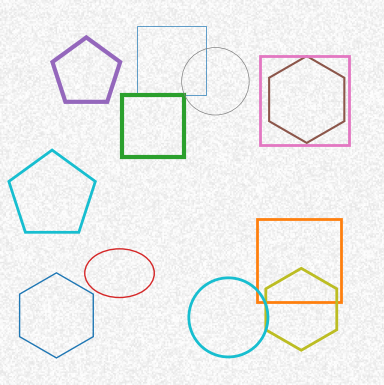[{"shape": "hexagon", "thickness": 1, "radius": 0.55, "center": [0.147, 0.181]}, {"shape": "square", "thickness": 0.5, "radius": 0.45, "center": [0.446, 0.842]}, {"shape": "square", "thickness": 2, "radius": 0.54, "center": [0.776, 0.323]}, {"shape": "square", "thickness": 3, "radius": 0.4, "center": [0.398, 0.673]}, {"shape": "oval", "thickness": 1, "radius": 0.45, "center": [0.31, 0.29]}, {"shape": "pentagon", "thickness": 3, "radius": 0.46, "center": [0.224, 0.81]}, {"shape": "hexagon", "thickness": 1.5, "radius": 0.56, "center": [0.797, 0.742]}, {"shape": "square", "thickness": 2, "radius": 0.58, "center": [0.792, 0.739]}, {"shape": "circle", "thickness": 0.5, "radius": 0.44, "center": [0.56, 0.789]}, {"shape": "hexagon", "thickness": 2, "radius": 0.53, "center": [0.783, 0.197]}, {"shape": "pentagon", "thickness": 2, "radius": 0.59, "center": [0.135, 0.492]}, {"shape": "circle", "thickness": 2, "radius": 0.51, "center": [0.593, 0.176]}]